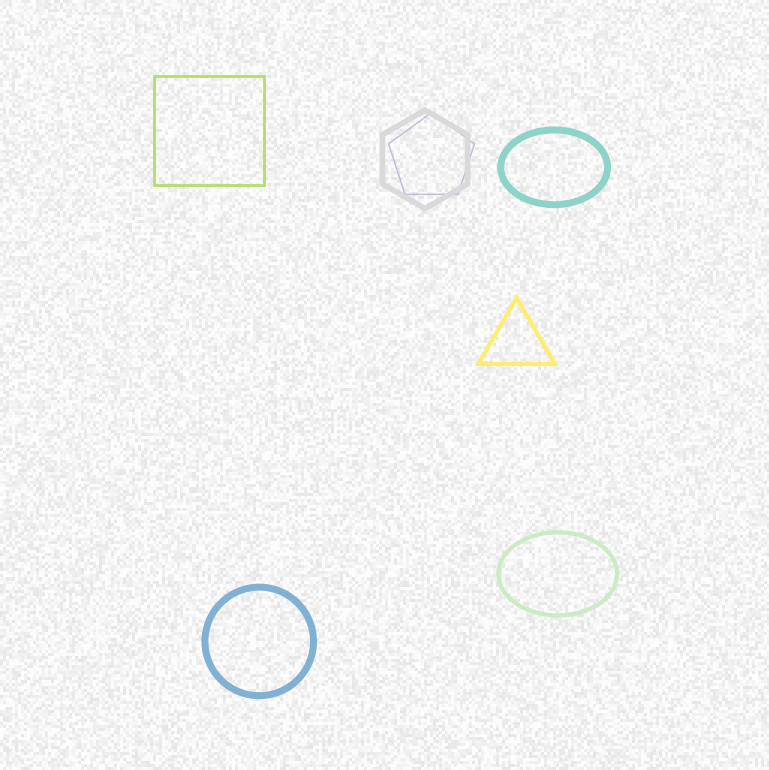[{"shape": "oval", "thickness": 2.5, "radius": 0.35, "center": [0.72, 0.783]}, {"shape": "pentagon", "thickness": 0.5, "radius": 0.29, "center": [0.56, 0.795]}, {"shape": "circle", "thickness": 2.5, "radius": 0.35, "center": [0.337, 0.167]}, {"shape": "square", "thickness": 1, "radius": 0.35, "center": [0.271, 0.83]}, {"shape": "hexagon", "thickness": 2, "radius": 0.32, "center": [0.552, 0.793]}, {"shape": "oval", "thickness": 1.5, "radius": 0.39, "center": [0.724, 0.255]}, {"shape": "triangle", "thickness": 1.5, "radius": 0.29, "center": [0.671, 0.556]}]